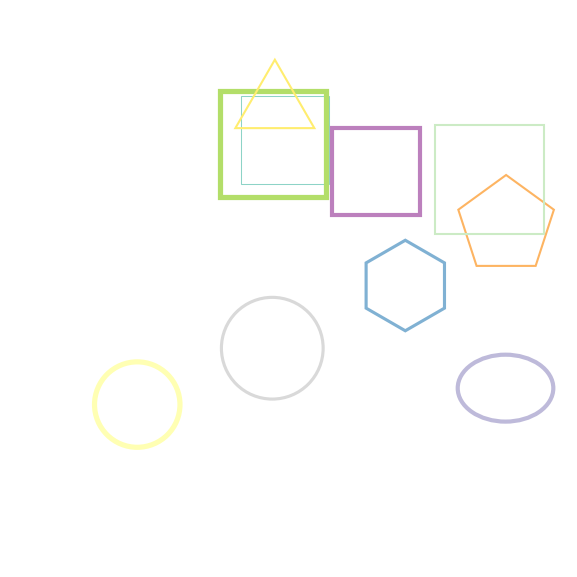[{"shape": "square", "thickness": 0.5, "radius": 0.38, "center": [0.494, 0.756]}, {"shape": "circle", "thickness": 2.5, "radius": 0.37, "center": [0.238, 0.299]}, {"shape": "oval", "thickness": 2, "radius": 0.41, "center": [0.875, 0.327]}, {"shape": "hexagon", "thickness": 1.5, "radius": 0.39, "center": [0.702, 0.505]}, {"shape": "pentagon", "thickness": 1, "radius": 0.44, "center": [0.876, 0.609]}, {"shape": "square", "thickness": 2.5, "radius": 0.46, "center": [0.472, 0.75]}, {"shape": "circle", "thickness": 1.5, "radius": 0.44, "center": [0.471, 0.396]}, {"shape": "square", "thickness": 2, "radius": 0.38, "center": [0.651, 0.702]}, {"shape": "square", "thickness": 1, "radius": 0.47, "center": [0.847, 0.688]}, {"shape": "triangle", "thickness": 1, "radius": 0.39, "center": [0.476, 0.817]}]